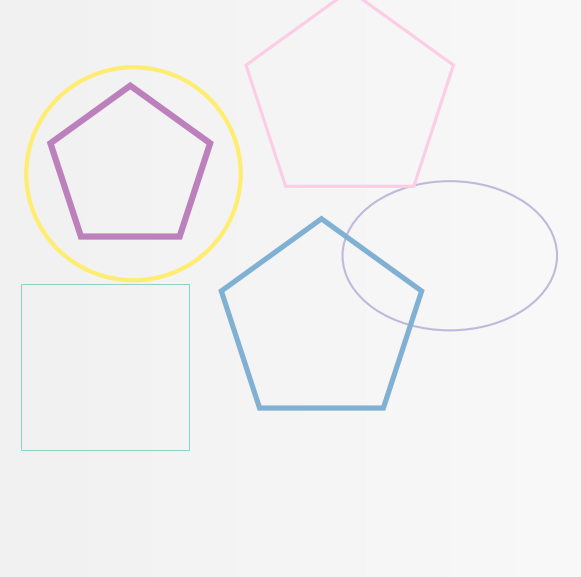[{"shape": "square", "thickness": 0.5, "radius": 0.72, "center": [0.181, 0.363]}, {"shape": "oval", "thickness": 1, "radius": 0.92, "center": [0.774, 0.556]}, {"shape": "pentagon", "thickness": 2.5, "radius": 0.91, "center": [0.553, 0.439]}, {"shape": "pentagon", "thickness": 1.5, "radius": 0.94, "center": [0.602, 0.828]}, {"shape": "pentagon", "thickness": 3, "radius": 0.72, "center": [0.224, 0.706]}, {"shape": "circle", "thickness": 2, "radius": 0.92, "center": [0.23, 0.698]}]